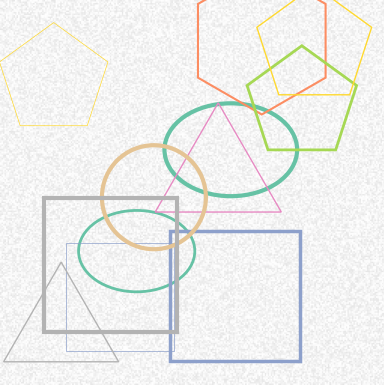[{"shape": "oval", "thickness": 3, "radius": 0.86, "center": [0.599, 0.611]}, {"shape": "oval", "thickness": 2, "radius": 0.75, "center": [0.355, 0.348]}, {"shape": "hexagon", "thickness": 1.5, "radius": 0.96, "center": [0.68, 0.894]}, {"shape": "square", "thickness": 0.5, "radius": 0.7, "center": [0.311, 0.229]}, {"shape": "square", "thickness": 2.5, "radius": 0.84, "center": [0.61, 0.232]}, {"shape": "triangle", "thickness": 1, "radius": 0.95, "center": [0.567, 0.544]}, {"shape": "pentagon", "thickness": 2, "radius": 0.75, "center": [0.784, 0.732]}, {"shape": "pentagon", "thickness": 1, "radius": 0.78, "center": [0.816, 0.881]}, {"shape": "pentagon", "thickness": 0.5, "radius": 0.74, "center": [0.139, 0.793]}, {"shape": "circle", "thickness": 3, "radius": 0.68, "center": [0.4, 0.488]}, {"shape": "square", "thickness": 3, "radius": 0.87, "center": [0.287, 0.311]}, {"shape": "triangle", "thickness": 1, "radius": 0.86, "center": [0.159, 0.147]}]